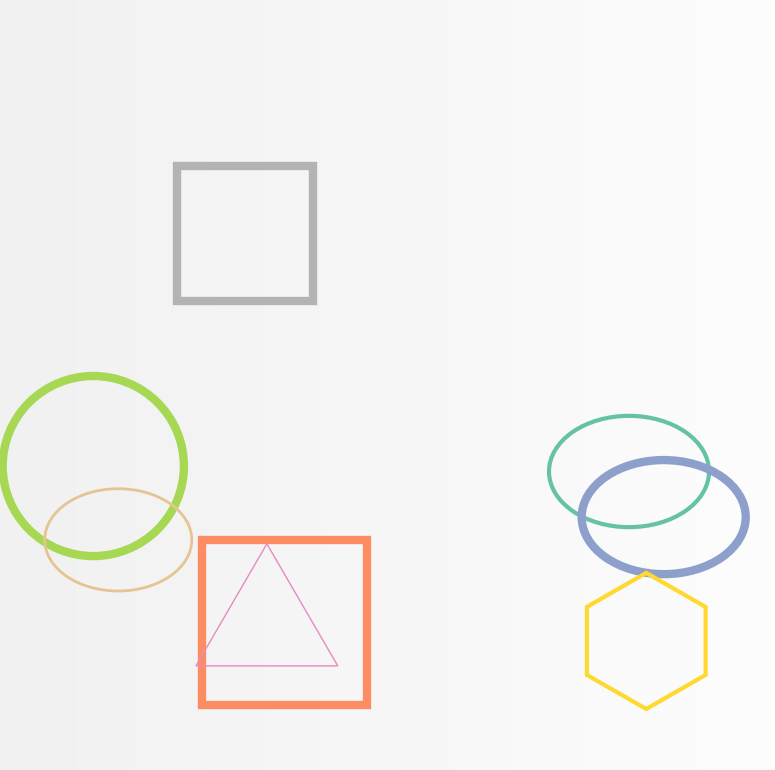[{"shape": "oval", "thickness": 1.5, "radius": 0.52, "center": [0.812, 0.388]}, {"shape": "square", "thickness": 3, "radius": 0.53, "center": [0.367, 0.191]}, {"shape": "oval", "thickness": 3, "radius": 0.53, "center": [0.856, 0.328]}, {"shape": "triangle", "thickness": 0.5, "radius": 0.53, "center": [0.344, 0.188]}, {"shape": "circle", "thickness": 3, "radius": 0.58, "center": [0.12, 0.395]}, {"shape": "hexagon", "thickness": 1.5, "radius": 0.44, "center": [0.834, 0.168]}, {"shape": "oval", "thickness": 1, "radius": 0.47, "center": [0.153, 0.299]}, {"shape": "square", "thickness": 3, "radius": 0.44, "center": [0.317, 0.697]}]